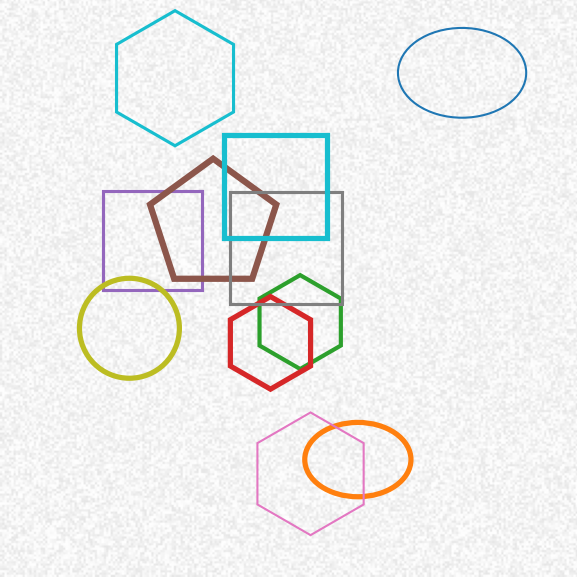[{"shape": "oval", "thickness": 1, "radius": 0.56, "center": [0.8, 0.873]}, {"shape": "oval", "thickness": 2.5, "radius": 0.46, "center": [0.62, 0.203]}, {"shape": "hexagon", "thickness": 2, "radius": 0.41, "center": [0.52, 0.441]}, {"shape": "hexagon", "thickness": 2.5, "radius": 0.4, "center": [0.468, 0.405]}, {"shape": "square", "thickness": 1.5, "radius": 0.43, "center": [0.264, 0.583]}, {"shape": "pentagon", "thickness": 3, "radius": 0.57, "center": [0.369, 0.609]}, {"shape": "hexagon", "thickness": 1, "radius": 0.53, "center": [0.538, 0.179]}, {"shape": "square", "thickness": 1.5, "radius": 0.48, "center": [0.496, 0.57]}, {"shape": "circle", "thickness": 2.5, "radius": 0.43, "center": [0.224, 0.431]}, {"shape": "square", "thickness": 2.5, "radius": 0.45, "center": [0.478, 0.676]}, {"shape": "hexagon", "thickness": 1.5, "radius": 0.58, "center": [0.303, 0.864]}]